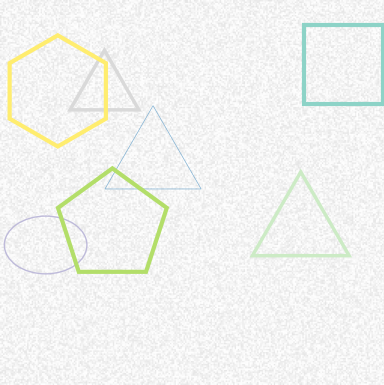[{"shape": "square", "thickness": 3, "radius": 0.51, "center": [0.893, 0.833]}, {"shape": "oval", "thickness": 1, "radius": 0.54, "center": [0.119, 0.364]}, {"shape": "triangle", "thickness": 0.5, "radius": 0.72, "center": [0.398, 0.581]}, {"shape": "pentagon", "thickness": 3, "radius": 0.74, "center": [0.292, 0.414]}, {"shape": "triangle", "thickness": 2.5, "radius": 0.52, "center": [0.271, 0.766]}, {"shape": "triangle", "thickness": 2.5, "radius": 0.72, "center": [0.781, 0.408]}, {"shape": "hexagon", "thickness": 3, "radius": 0.72, "center": [0.15, 0.764]}]